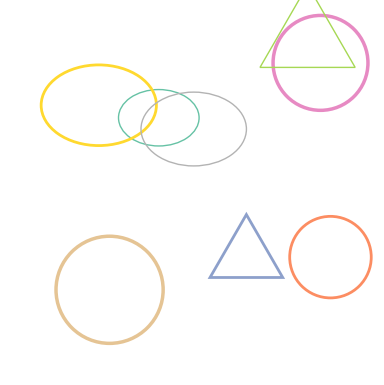[{"shape": "oval", "thickness": 1, "radius": 0.52, "center": [0.412, 0.694]}, {"shape": "circle", "thickness": 2, "radius": 0.53, "center": [0.858, 0.332]}, {"shape": "triangle", "thickness": 2, "radius": 0.54, "center": [0.64, 0.334]}, {"shape": "circle", "thickness": 2.5, "radius": 0.62, "center": [0.833, 0.837]}, {"shape": "triangle", "thickness": 1, "radius": 0.71, "center": [0.799, 0.896]}, {"shape": "oval", "thickness": 2, "radius": 0.75, "center": [0.257, 0.727]}, {"shape": "circle", "thickness": 2.5, "radius": 0.7, "center": [0.285, 0.247]}, {"shape": "oval", "thickness": 1, "radius": 0.68, "center": [0.503, 0.665]}]